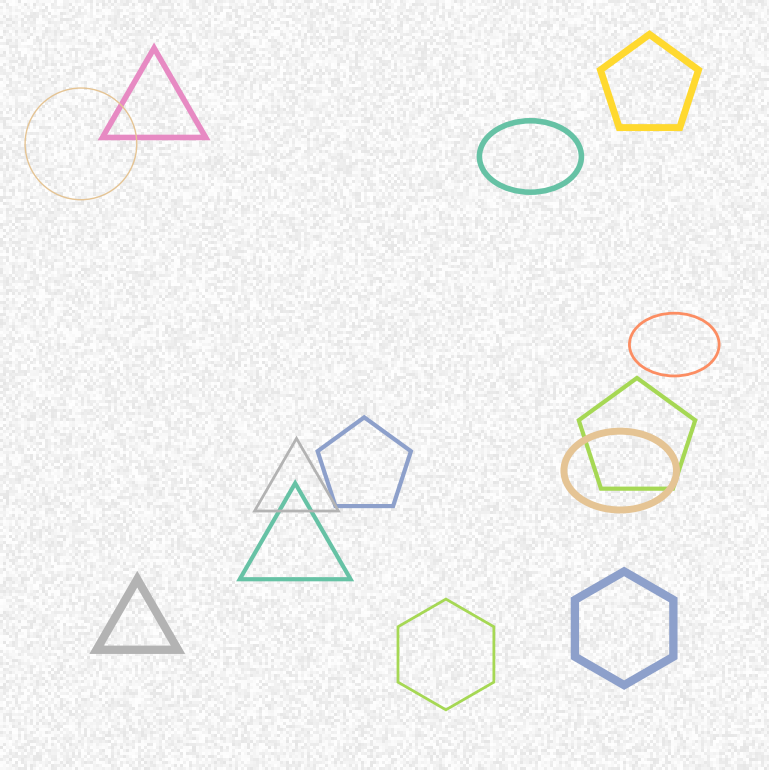[{"shape": "triangle", "thickness": 1.5, "radius": 0.42, "center": [0.383, 0.289]}, {"shape": "oval", "thickness": 2, "radius": 0.33, "center": [0.689, 0.797]}, {"shape": "oval", "thickness": 1, "radius": 0.29, "center": [0.876, 0.552]}, {"shape": "hexagon", "thickness": 3, "radius": 0.37, "center": [0.811, 0.184]}, {"shape": "pentagon", "thickness": 1.5, "radius": 0.32, "center": [0.473, 0.394]}, {"shape": "triangle", "thickness": 2, "radius": 0.39, "center": [0.2, 0.86]}, {"shape": "hexagon", "thickness": 1, "radius": 0.36, "center": [0.579, 0.15]}, {"shape": "pentagon", "thickness": 1.5, "radius": 0.4, "center": [0.827, 0.43]}, {"shape": "pentagon", "thickness": 2.5, "radius": 0.33, "center": [0.843, 0.888]}, {"shape": "oval", "thickness": 2.5, "radius": 0.37, "center": [0.805, 0.389]}, {"shape": "circle", "thickness": 0.5, "radius": 0.36, "center": [0.105, 0.813]}, {"shape": "triangle", "thickness": 1, "radius": 0.31, "center": [0.385, 0.368]}, {"shape": "triangle", "thickness": 3, "radius": 0.31, "center": [0.178, 0.187]}]